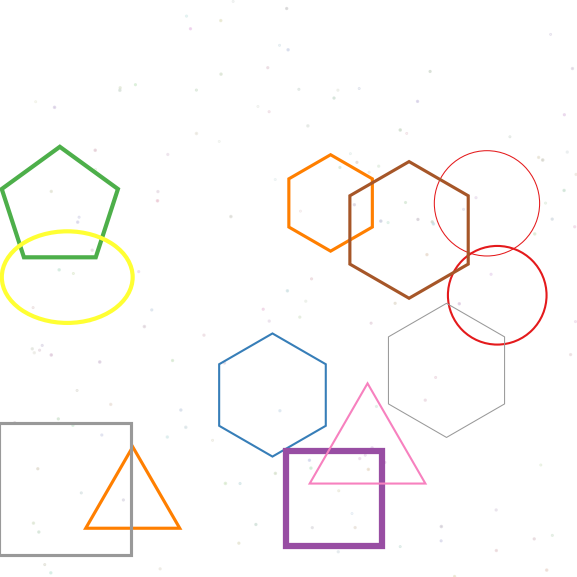[{"shape": "circle", "thickness": 1, "radius": 0.43, "center": [0.861, 0.488]}, {"shape": "circle", "thickness": 0.5, "radius": 0.46, "center": [0.843, 0.647]}, {"shape": "hexagon", "thickness": 1, "radius": 0.53, "center": [0.472, 0.315]}, {"shape": "pentagon", "thickness": 2, "radius": 0.53, "center": [0.104, 0.639]}, {"shape": "square", "thickness": 3, "radius": 0.41, "center": [0.578, 0.136]}, {"shape": "triangle", "thickness": 1.5, "radius": 0.47, "center": [0.23, 0.131]}, {"shape": "hexagon", "thickness": 1.5, "radius": 0.42, "center": [0.572, 0.648]}, {"shape": "oval", "thickness": 2, "radius": 0.57, "center": [0.116, 0.519]}, {"shape": "hexagon", "thickness": 1.5, "radius": 0.59, "center": [0.708, 0.601]}, {"shape": "triangle", "thickness": 1, "radius": 0.58, "center": [0.636, 0.22]}, {"shape": "hexagon", "thickness": 0.5, "radius": 0.58, "center": [0.773, 0.358]}, {"shape": "square", "thickness": 1.5, "radius": 0.57, "center": [0.113, 0.152]}]